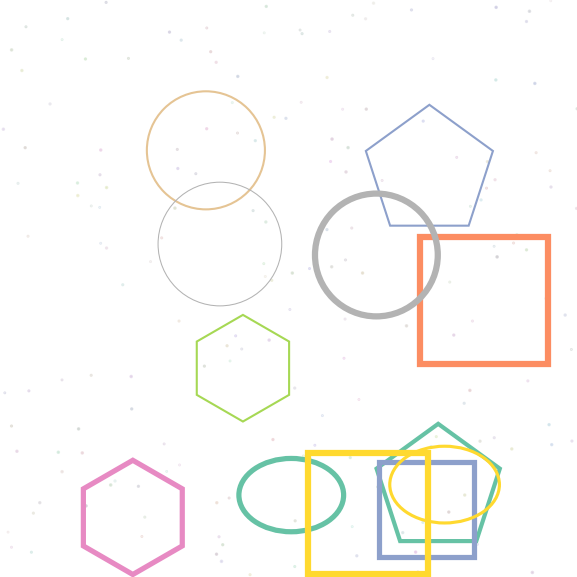[{"shape": "pentagon", "thickness": 2, "radius": 0.56, "center": [0.759, 0.153]}, {"shape": "oval", "thickness": 2.5, "radius": 0.45, "center": [0.504, 0.142]}, {"shape": "square", "thickness": 3, "radius": 0.55, "center": [0.838, 0.479]}, {"shape": "square", "thickness": 2.5, "radius": 0.41, "center": [0.739, 0.117]}, {"shape": "pentagon", "thickness": 1, "radius": 0.58, "center": [0.744, 0.702]}, {"shape": "hexagon", "thickness": 2.5, "radius": 0.49, "center": [0.23, 0.103]}, {"shape": "hexagon", "thickness": 1, "radius": 0.46, "center": [0.421, 0.362]}, {"shape": "square", "thickness": 3, "radius": 0.52, "center": [0.637, 0.11]}, {"shape": "oval", "thickness": 1.5, "radius": 0.47, "center": [0.77, 0.16]}, {"shape": "circle", "thickness": 1, "radius": 0.51, "center": [0.357, 0.739]}, {"shape": "circle", "thickness": 0.5, "radius": 0.54, "center": [0.381, 0.577]}, {"shape": "circle", "thickness": 3, "radius": 0.53, "center": [0.652, 0.558]}]